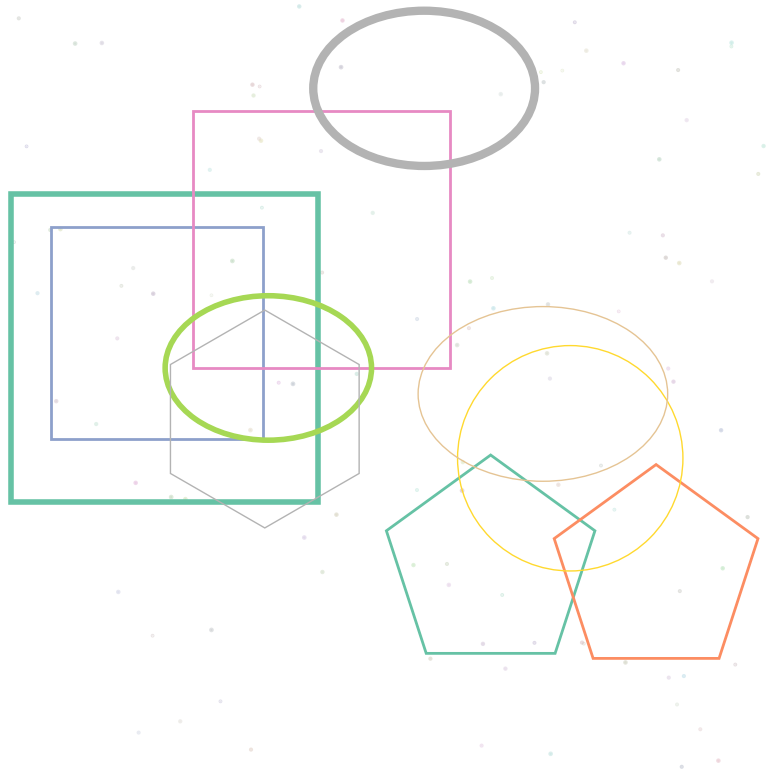[{"shape": "square", "thickness": 2, "radius": 1.0, "center": [0.214, 0.548]}, {"shape": "pentagon", "thickness": 1, "radius": 0.71, "center": [0.637, 0.267]}, {"shape": "pentagon", "thickness": 1, "radius": 0.7, "center": [0.852, 0.258]}, {"shape": "square", "thickness": 1, "radius": 0.69, "center": [0.204, 0.567]}, {"shape": "square", "thickness": 1, "radius": 0.83, "center": [0.417, 0.689]}, {"shape": "oval", "thickness": 2, "radius": 0.67, "center": [0.348, 0.522]}, {"shape": "circle", "thickness": 0.5, "radius": 0.73, "center": [0.741, 0.405]}, {"shape": "oval", "thickness": 0.5, "radius": 0.81, "center": [0.705, 0.488]}, {"shape": "hexagon", "thickness": 0.5, "radius": 0.71, "center": [0.344, 0.456]}, {"shape": "oval", "thickness": 3, "radius": 0.72, "center": [0.551, 0.885]}]